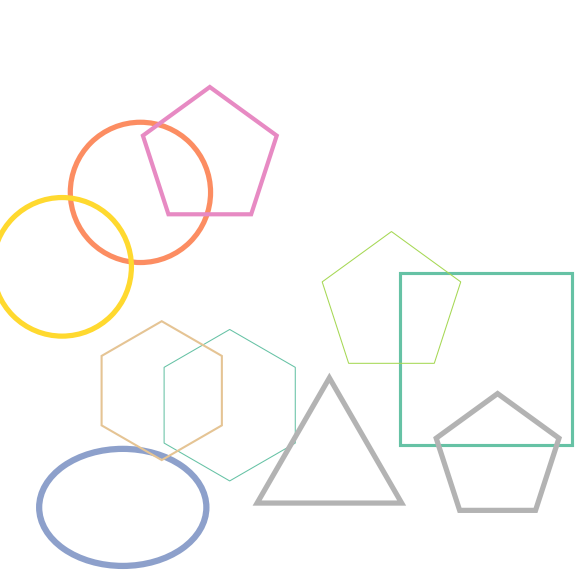[{"shape": "square", "thickness": 1.5, "radius": 0.74, "center": [0.842, 0.378]}, {"shape": "hexagon", "thickness": 0.5, "radius": 0.66, "center": [0.398, 0.297]}, {"shape": "circle", "thickness": 2.5, "radius": 0.61, "center": [0.243, 0.666]}, {"shape": "oval", "thickness": 3, "radius": 0.72, "center": [0.213, 0.121]}, {"shape": "pentagon", "thickness": 2, "radius": 0.61, "center": [0.363, 0.727]}, {"shape": "pentagon", "thickness": 0.5, "radius": 0.63, "center": [0.678, 0.472]}, {"shape": "circle", "thickness": 2.5, "radius": 0.6, "center": [0.108, 0.537]}, {"shape": "hexagon", "thickness": 1, "radius": 0.6, "center": [0.28, 0.323]}, {"shape": "triangle", "thickness": 2.5, "radius": 0.72, "center": [0.57, 0.2]}, {"shape": "pentagon", "thickness": 2.5, "radius": 0.56, "center": [0.862, 0.206]}]